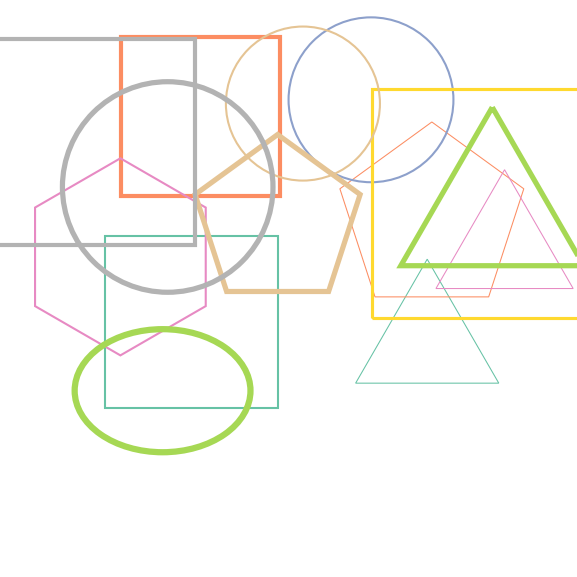[{"shape": "triangle", "thickness": 0.5, "radius": 0.72, "center": [0.74, 0.407]}, {"shape": "square", "thickness": 1, "radius": 0.75, "center": [0.332, 0.442]}, {"shape": "pentagon", "thickness": 0.5, "radius": 0.84, "center": [0.748, 0.62]}, {"shape": "square", "thickness": 2, "radius": 0.69, "center": [0.348, 0.798]}, {"shape": "circle", "thickness": 1, "radius": 0.71, "center": [0.642, 0.826]}, {"shape": "triangle", "thickness": 0.5, "radius": 0.69, "center": [0.874, 0.568]}, {"shape": "hexagon", "thickness": 1, "radius": 0.85, "center": [0.208, 0.554]}, {"shape": "oval", "thickness": 3, "radius": 0.76, "center": [0.282, 0.323]}, {"shape": "triangle", "thickness": 2.5, "radius": 0.91, "center": [0.852, 0.63]}, {"shape": "square", "thickness": 1.5, "radius": 0.99, "center": [0.842, 0.647]}, {"shape": "circle", "thickness": 1, "radius": 0.67, "center": [0.525, 0.82]}, {"shape": "pentagon", "thickness": 2.5, "radius": 0.75, "center": [0.481, 0.616]}, {"shape": "circle", "thickness": 2.5, "radius": 0.91, "center": [0.29, 0.675]}, {"shape": "square", "thickness": 2, "radius": 0.89, "center": [0.159, 0.753]}]